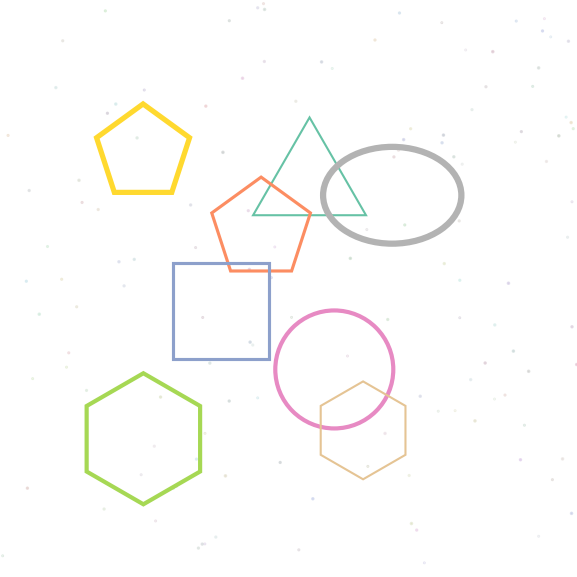[{"shape": "triangle", "thickness": 1, "radius": 0.56, "center": [0.536, 0.683]}, {"shape": "pentagon", "thickness": 1.5, "radius": 0.45, "center": [0.452, 0.603]}, {"shape": "square", "thickness": 1.5, "radius": 0.41, "center": [0.382, 0.46]}, {"shape": "circle", "thickness": 2, "radius": 0.51, "center": [0.579, 0.359]}, {"shape": "hexagon", "thickness": 2, "radius": 0.57, "center": [0.248, 0.239]}, {"shape": "pentagon", "thickness": 2.5, "radius": 0.42, "center": [0.248, 0.735]}, {"shape": "hexagon", "thickness": 1, "radius": 0.42, "center": [0.629, 0.254]}, {"shape": "oval", "thickness": 3, "radius": 0.6, "center": [0.679, 0.661]}]